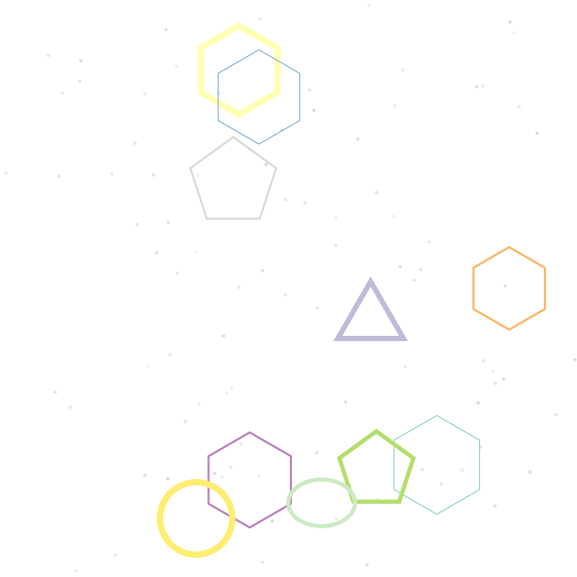[{"shape": "hexagon", "thickness": 0.5, "radius": 0.43, "center": [0.756, 0.194]}, {"shape": "hexagon", "thickness": 3, "radius": 0.38, "center": [0.414, 0.878]}, {"shape": "triangle", "thickness": 2.5, "radius": 0.33, "center": [0.642, 0.446]}, {"shape": "hexagon", "thickness": 0.5, "radius": 0.41, "center": [0.448, 0.831]}, {"shape": "hexagon", "thickness": 1, "radius": 0.36, "center": [0.882, 0.5]}, {"shape": "pentagon", "thickness": 2, "radius": 0.34, "center": [0.652, 0.185]}, {"shape": "pentagon", "thickness": 1, "radius": 0.39, "center": [0.404, 0.684]}, {"shape": "hexagon", "thickness": 1, "radius": 0.41, "center": [0.432, 0.168]}, {"shape": "oval", "thickness": 2, "radius": 0.29, "center": [0.557, 0.128]}, {"shape": "circle", "thickness": 3, "radius": 0.31, "center": [0.34, 0.101]}]